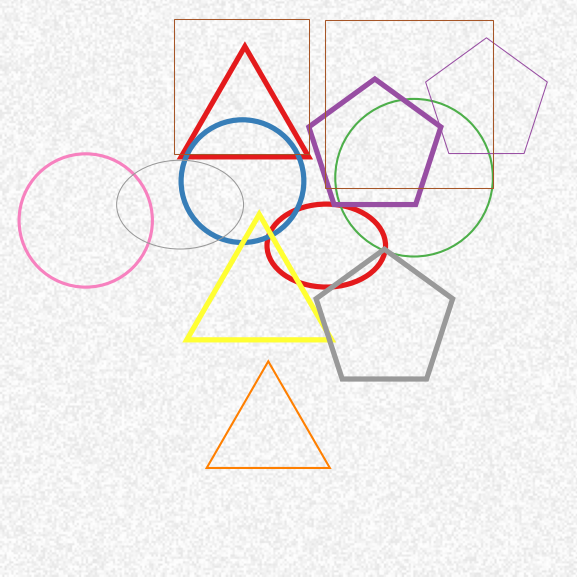[{"shape": "triangle", "thickness": 2.5, "radius": 0.64, "center": [0.424, 0.791]}, {"shape": "oval", "thickness": 2.5, "radius": 0.51, "center": [0.565, 0.574]}, {"shape": "circle", "thickness": 2.5, "radius": 0.53, "center": [0.42, 0.685]}, {"shape": "circle", "thickness": 1, "radius": 0.68, "center": [0.717, 0.691]}, {"shape": "pentagon", "thickness": 2.5, "radius": 0.6, "center": [0.649, 0.742]}, {"shape": "pentagon", "thickness": 0.5, "radius": 0.55, "center": [0.842, 0.823]}, {"shape": "triangle", "thickness": 1, "radius": 0.62, "center": [0.465, 0.25]}, {"shape": "triangle", "thickness": 2.5, "radius": 0.72, "center": [0.449, 0.483]}, {"shape": "square", "thickness": 0.5, "radius": 0.58, "center": [0.418, 0.849]}, {"shape": "square", "thickness": 0.5, "radius": 0.73, "center": [0.708, 0.819]}, {"shape": "circle", "thickness": 1.5, "radius": 0.58, "center": [0.148, 0.617]}, {"shape": "oval", "thickness": 0.5, "radius": 0.55, "center": [0.312, 0.645]}, {"shape": "pentagon", "thickness": 2.5, "radius": 0.62, "center": [0.666, 0.443]}]